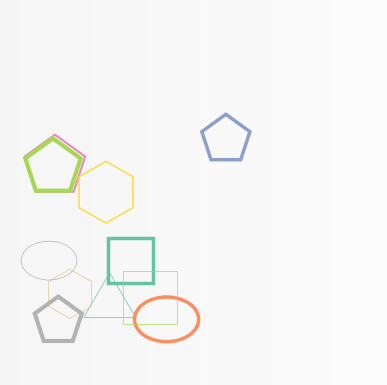[{"shape": "square", "thickness": 2.5, "radius": 0.29, "center": [0.337, 0.324]}, {"shape": "triangle", "thickness": 0.5, "radius": 0.39, "center": [0.283, 0.214]}, {"shape": "oval", "thickness": 2.5, "radius": 0.41, "center": [0.43, 0.171]}, {"shape": "pentagon", "thickness": 2.5, "radius": 0.33, "center": [0.583, 0.638]}, {"shape": "pentagon", "thickness": 1.5, "radius": 0.41, "center": [0.142, 0.568]}, {"shape": "pentagon", "thickness": 3, "radius": 0.38, "center": [0.137, 0.565]}, {"shape": "square", "thickness": 0.5, "radius": 0.34, "center": [0.387, 0.227]}, {"shape": "hexagon", "thickness": 1, "radius": 0.4, "center": [0.273, 0.501]}, {"shape": "hexagon", "thickness": 0.5, "radius": 0.32, "center": [0.18, 0.237]}, {"shape": "pentagon", "thickness": 3, "radius": 0.32, "center": [0.15, 0.166]}, {"shape": "oval", "thickness": 0.5, "radius": 0.36, "center": [0.126, 0.323]}]